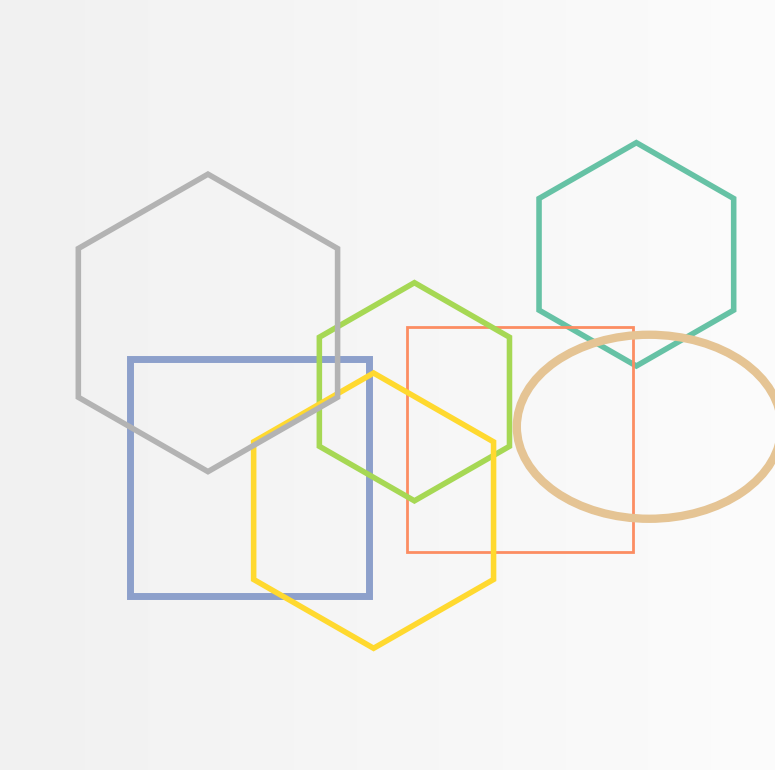[{"shape": "hexagon", "thickness": 2, "radius": 0.73, "center": [0.821, 0.67]}, {"shape": "square", "thickness": 1, "radius": 0.73, "center": [0.671, 0.429]}, {"shape": "square", "thickness": 2.5, "radius": 0.77, "center": [0.322, 0.38]}, {"shape": "hexagon", "thickness": 2, "radius": 0.71, "center": [0.535, 0.491]}, {"shape": "hexagon", "thickness": 2, "radius": 0.89, "center": [0.482, 0.337]}, {"shape": "oval", "thickness": 3, "radius": 0.85, "center": [0.838, 0.446]}, {"shape": "hexagon", "thickness": 2, "radius": 0.97, "center": [0.268, 0.581]}]